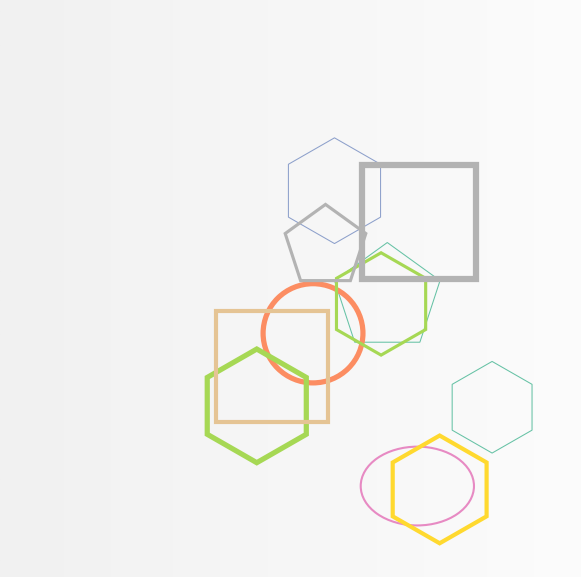[{"shape": "pentagon", "thickness": 0.5, "radius": 0.48, "center": [0.666, 0.484]}, {"shape": "hexagon", "thickness": 0.5, "radius": 0.4, "center": [0.847, 0.294]}, {"shape": "circle", "thickness": 2.5, "radius": 0.43, "center": [0.539, 0.422]}, {"shape": "hexagon", "thickness": 0.5, "radius": 0.46, "center": [0.575, 0.669]}, {"shape": "oval", "thickness": 1, "radius": 0.49, "center": [0.718, 0.157]}, {"shape": "hexagon", "thickness": 2.5, "radius": 0.49, "center": [0.442, 0.296]}, {"shape": "hexagon", "thickness": 1.5, "radius": 0.44, "center": [0.656, 0.473]}, {"shape": "hexagon", "thickness": 2, "radius": 0.47, "center": [0.756, 0.152]}, {"shape": "square", "thickness": 2, "radius": 0.48, "center": [0.468, 0.364]}, {"shape": "square", "thickness": 3, "radius": 0.49, "center": [0.721, 0.615]}, {"shape": "pentagon", "thickness": 1.5, "radius": 0.36, "center": [0.56, 0.572]}]